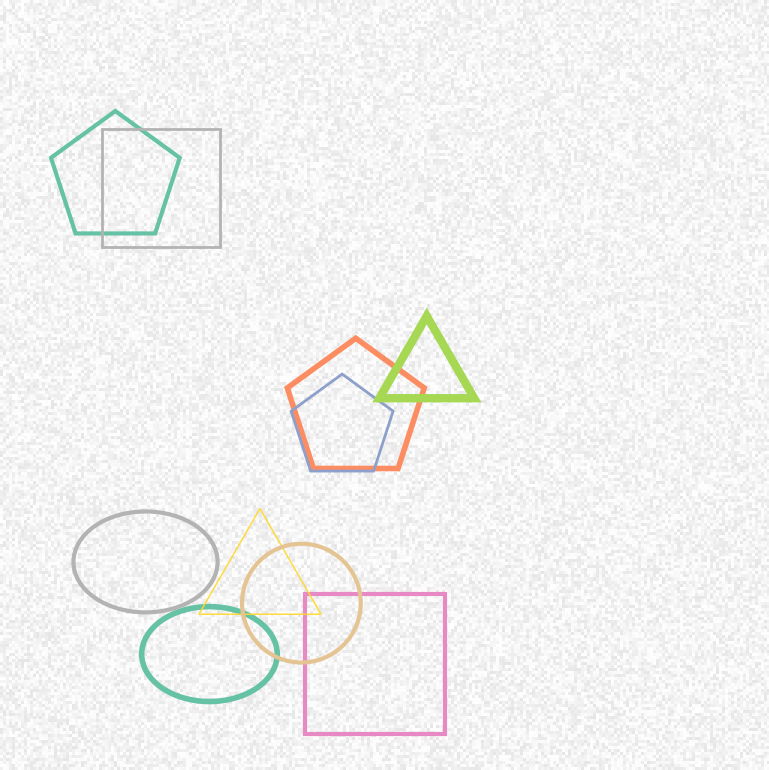[{"shape": "oval", "thickness": 2, "radius": 0.44, "center": [0.272, 0.151]}, {"shape": "pentagon", "thickness": 1.5, "radius": 0.44, "center": [0.15, 0.768]}, {"shape": "pentagon", "thickness": 2, "radius": 0.47, "center": [0.462, 0.467]}, {"shape": "pentagon", "thickness": 1, "radius": 0.35, "center": [0.444, 0.445]}, {"shape": "square", "thickness": 1.5, "radius": 0.45, "center": [0.488, 0.138]}, {"shape": "triangle", "thickness": 3, "radius": 0.36, "center": [0.554, 0.518]}, {"shape": "triangle", "thickness": 0.5, "radius": 0.46, "center": [0.338, 0.248]}, {"shape": "circle", "thickness": 1.5, "radius": 0.39, "center": [0.391, 0.217]}, {"shape": "square", "thickness": 1, "radius": 0.38, "center": [0.209, 0.756]}, {"shape": "oval", "thickness": 1.5, "radius": 0.47, "center": [0.189, 0.27]}]